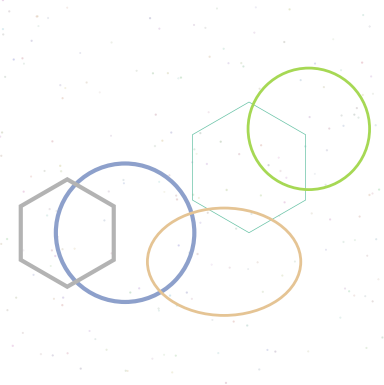[{"shape": "hexagon", "thickness": 0.5, "radius": 0.85, "center": [0.647, 0.565]}, {"shape": "circle", "thickness": 3, "radius": 0.9, "center": [0.325, 0.396]}, {"shape": "circle", "thickness": 2, "radius": 0.79, "center": [0.802, 0.665]}, {"shape": "oval", "thickness": 2, "radius": 1.0, "center": [0.582, 0.32]}, {"shape": "hexagon", "thickness": 3, "radius": 0.7, "center": [0.175, 0.395]}]